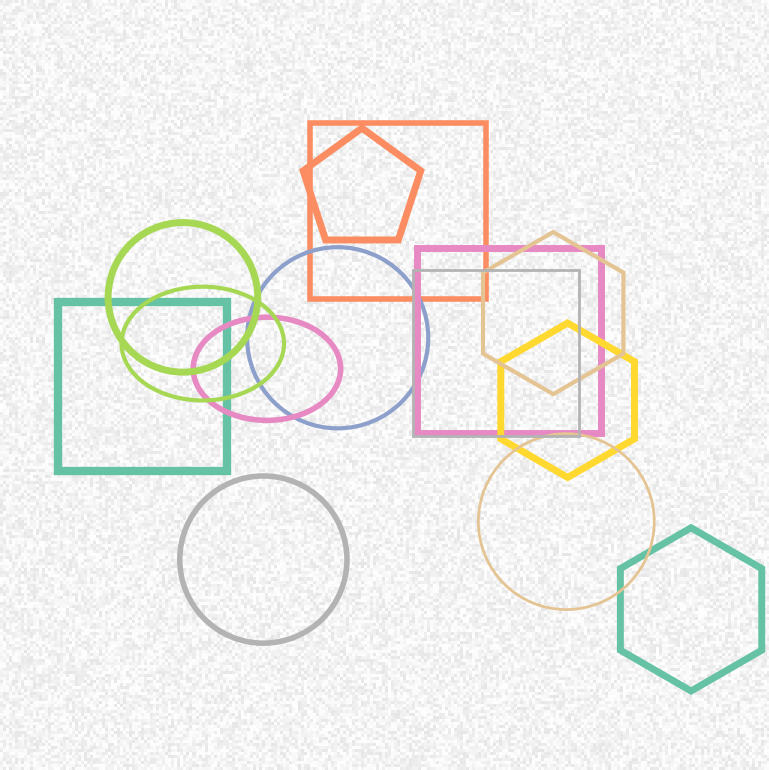[{"shape": "hexagon", "thickness": 2.5, "radius": 0.53, "center": [0.897, 0.209]}, {"shape": "square", "thickness": 3, "radius": 0.55, "center": [0.185, 0.498]}, {"shape": "pentagon", "thickness": 2.5, "radius": 0.4, "center": [0.47, 0.753]}, {"shape": "square", "thickness": 2, "radius": 0.57, "center": [0.517, 0.727]}, {"shape": "circle", "thickness": 1.5, "radius": 0.59, "center": [0.439, 0.561]}, {"shape": "oval", "thickness": 2, "radius": 0.48, "center": [0.347, 0.521]}, {"shape": "square", "thickness": 2.5, "radius": 0.6, "center": [0.661, 0.558]}, {"shape": "circle", "thickness": 2.5, "radius": 0.49, "center": [0.238, 0.614]}, {"shape": "oval", "thickness": 1.5, "radius": 0.53, "center": [0.263, 0.554]}, {"shape": "hexagon", "thickness": 2.5, "radius": 0.5, "center": [0.737, 0.48]}, {"shape": "hexagon", "thickness": 1.5, "radius": 0.53, "center": [0.718, 0.593]}, {"shape": "circle", "thickness": 1, "radius": 0.57, "center": [0.735, 0.323]}, {"shape": "circle", "thickness": 2, "radius": 0.54, "center": [0.342, 0.273]}, {"shape": "square", "thickness": 1, "radius": 0.54, "center": [0.644, 0.541]}]